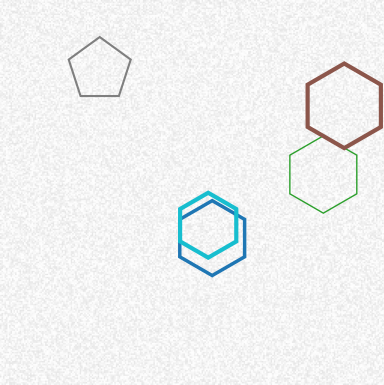[{"shape": "hexagon", "thickness": 2.5, "radius": 0.49, "center": [0.551, 0.382]}, {"shape": "hexagon", "thickness": 1, "radius": 0.5, "center": [0.84, 0.547]}, {"shape": "hexagon", "thickness": 3, "radius": 0.55, "center": [0.894, 0.725]}, {"shape": "pentagon", "thickness": 1.5, "radius": 0.42, "center": [0.259, 0.819]}, {"shape": "hexagon", "thickness": 3, "radius": 0.42, "center": [0.541, 0.415]}]